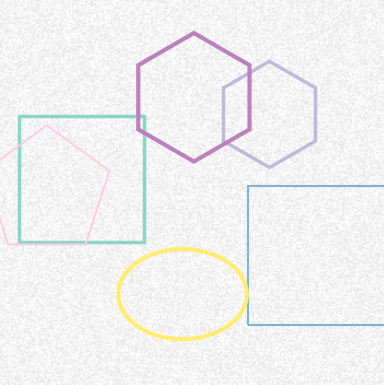[{"shape": "square", "thickness": 2.5, "radius": 0.81, "center": [0.212, 0.535]}, {"shape": "hexagon", "thickness": 2.5, "radius": 0.69, "center": [0.7, 0.703]}, {"shape": "square", "thickness": 1.5, "radius": 0.91, "center": [0.825, 0.336]}, {"shape": "pentagon", "thickness": 1.5, "radius": 0.86, "center": [0.122, 0.503]}, {"shape": "hexagon", "thickness": 3, "radius": 0.83, "center": [0.504, 0.747]}, {"shape": "oval", "thickness": 3, "radius": 0.83, "center": [0.474, 0.236]}]